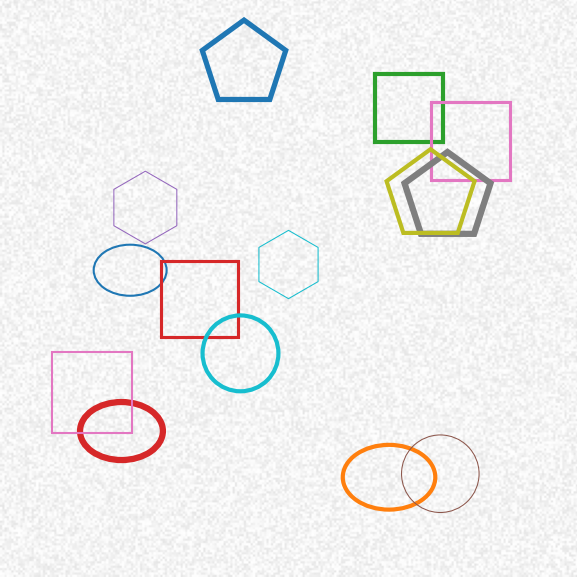[{"shape": "oval", "thickness": 1, "radius": 0.32, "center": [0.225, 0.531]}, {"shape": "pentagon", "thickness": 2.5, "radius": 0.38, "center": [0.423, 0.888]}, {"shape": "oval", "thickness": 2, "radius": 0.4, "center": [0.674, 0.173]}, {"shape": "square", "thickness": 2, "radius": 0.3, "center": [0.708, 0.812]}, {"shape": "oval", "thickness": 3, "radius": 0.36, "center": [0.21, 0.253]}, {"shape": "square", "thickness": 1.5, "radius": 0.33, "center": [0.345, 0.481]}, {"shape": "hexagon", "thickness": 0.5, "radius": 0.31, "center": [0.252, 0.64]}, {"shape": "circle", "thickness": 0.5, "radius": 0.34, "center": [0.762, 0.179]}, {"shape": "square", "thickness": 1.5, "radius": 0.34, "center": [0.815, 0.755]}, {"shape": "square", "thickness": 1, "radius": 0.35, "center": [0.159, 0.319]}, {"shape": "pentagon", "thickness": 3, "radius": 0.39, "center": [0.775, 0.658]}, {"shape": "pentagon", "thickness": 2, "radius": 0.4, "center": [0.746, 0.661]}, {"shape": "hexagon", "thickness": 0.5, "radius": 0.3, "center": [0.5, 0.541]}, {"shape": "circle", "thickness": 2, "radius": 0.33, "center": [0.416, 0.387]}]